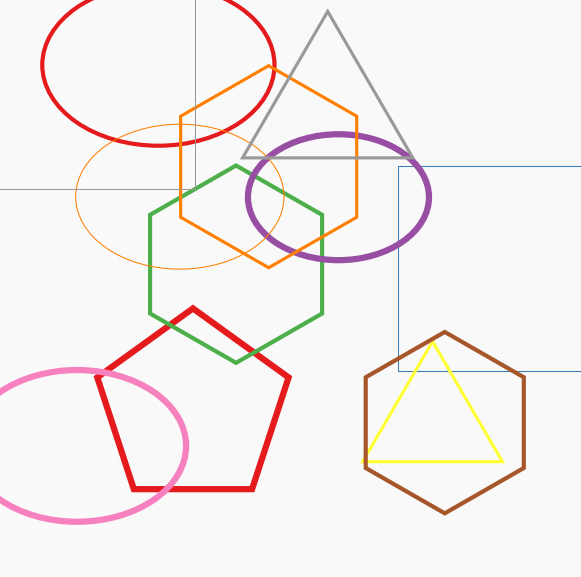[{"shape": "pentagon", "thickness": 3, "radius": 0.87, "center": [0.332, 0.292]}, {"shape": "oval", "thickness": 2, "radius": 1.0, "center": [0.272, 0.887]}, {"shape": "square", "thickness": 0.5, "radius": 0.89, "center": [0.863, 0.535]}, {"shape": "hexagon", "thickness": 2, "radius": 0.85, "center": [0.406, 0.542]}, {"shape": "oval", "thickness": 3, "radius": 0.78, "center": [0.582, 0.658]}, {"shape": "oval", "thickness": 0.5, "radius": 0.9, "center": [0.309, 0.659]}, {"shape": "hexagon", "thickness": 1.5, "radius": 0.87, "center": [0.462, 0.71]}, {"shape": "triangle", "thickness": 1.5, "radius": 0.69, "center": [0.744, 0.269]}, {"shape": "hexagon", "thickness": 2, "radius": 0.79, "center": [0.765, 0.267]}, {"shape": "oval", "thickness": 3, "radius": 0.94, "center": [0.132, 0.227]}, {"shape": "square", "thickness": 0.5, "radius": 0.98, "center": [0.14, 0.867]}, {"shape": "triangle", "thickness": 1.5, "radius": 0.85, "center": [0.564, 0.81]}]